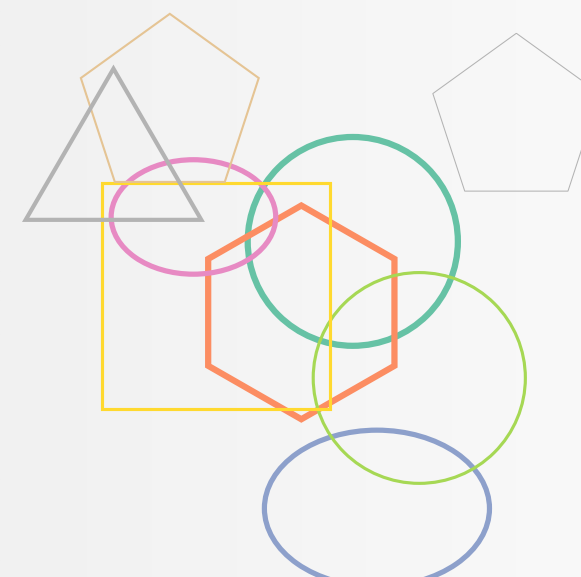[{"shape": "circle", "thickness": 3, "radius": 0.9, "center": [0.607, 0.581]}, {"shape": "hexagon", "thickness": 3, "radius": 0.93, "center": [0.518, 0.458]}, {"shape": "oval", "thickness": 2.5, "radius": 0.97, "center": [0.649, 0.119]}, {"shape": "oval", "thickness": 2.5, "radius": 0.71, "center": [0.333, 0.623]}, {"shape": "circle", "thickness": 1.5, "radius": 0.91, "center": [0.721, 0.345]}, {"shape": "square", "thickness": 1.5, "radius": 0.98, "center": [0.371, 0.486]}, {"shape": "pentagon", "thickness": 1, "radius": 0.8, "center": [0.292, 0.814]}, {"shape": "triangle", "thickness": 2, "radius": 0.87, "center": [0.195, 0.706]}, {"shape": "pentagon", "thickness": 0.5, "radius": 0.76, "center": [0.888, 0.79]}]